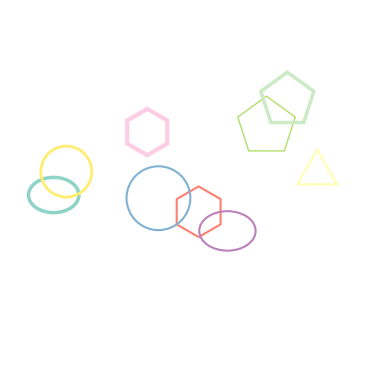[{"shape": "oval", "thickness": 2.5, "radius": 0.33, "center": [0.139, 0.493]}, {"shape": "triangle", "thickness": 1.5, "radius": 0.3, "center": [0.824, 0.551]}, {"shape": "hexagon", "thickness": 1.5, "radius": 0.33, "center": [0.516, 0.45]}, {"shape": "circle", "thickness": 1.5, "radius": 0.41, "center": [0.412, 0.485]}, {"shape": "pentagon", "thickness": 1, "radius": 0.39, "center": [0.692, 0.672]}, {"shape": "hexagon", "thickness": 3, "radius": 0.3, "center": [0.382, 0.657]}, {"shape": "oval", "thickness": 1.5, "radius": 0.37, "center": [0.591, 0.4]}, {"shape": "pentagon", "thickness": 2.5, "radius": 0.36, "center": [0.746, 0.74]}, {"shape": "circle", "thickness": 2, "radius": 0.33, "center": [0.172, 0.554]}]